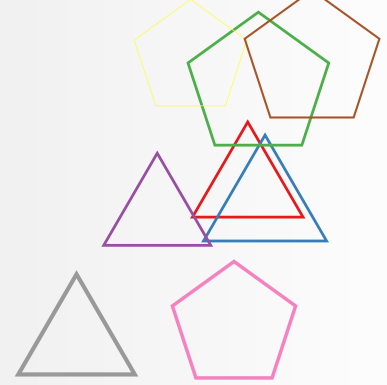[{"shape": "triangle", "thickness": 2, "radius": 0.82, "center": [0.639, 0.518]}, {"shape": "triangle", "thickness": 2, "radius": 0.92, "center": [0.684, 0.466]}, {"shape": "pentagon", "thickness": 2, "radius": 0.95, "center": [0.667, 0.777]}, {"shape": "triangle", "thickness": 2, "radius": 0.8, "center": [0.406, 0.443]}, {"shape": "pentagon", "thickness": 0.5, "radius": 0.76, "center": [0.492, 0.849]}, {"shape": "pentagon", "thickness": 1.5, "radius": 0.91, "center": [0.805, 0.843]}, {"shape": "pentagon", "thickness": 2.5, "radius": 0.84, "center": [0.604, 0.154]}, {"shape": "triangle", "thickness": 3, "radius": 0.87, "center": [0.197, 0.114]}]